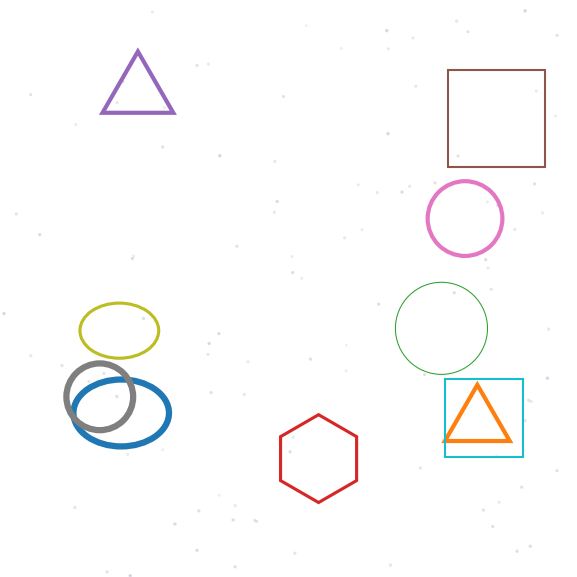[{"shape": "oval", "thickness": 3, "radius": 0.41, "center": [0.21, 0.284]}, {"shape": "triangle", "thickness": 2, "radius": 0.32, "center": [0.827, 0.268]}, {"shape": "circle", "thickness": 0.5, "radius": 0.4, "center": [0.764, 0.431]}, {"shape": "hexagon", "thickness": 1.5, "radius": 0.38, "center": [0.552, 0.205]}, {"shape": "triangle", "thickness": 2, "radius": 0.35, "center": [0.239, 0.839]}, {"shape": "square", "thickness": 1, "radius": 0.42, "center": [0.86, 0.794]}, {"shape": "circle", "thickness": 2, "radius": 0.32, "center": [0.805, 0.621]}, {"shape": "circle", "thickness": 3, "radius": 0.29, "center": [0.173, 0.312]}, {"shape": "oval", "thickness": 1.5, "radius": 0.34, "center": [0.207, 0.427]}, {"shape": "square", "thickness": 1, "radius": 0.34, "center": [0.838, 0.275]}]